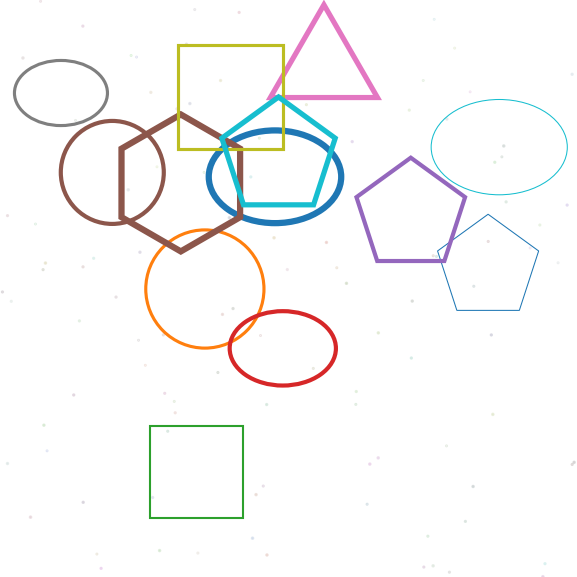[{"shape": "pentagon", "thickness": 0.5, "radius": 0.46, "center": [0.845, 0.536]}, {"shape": "oval", "thickness": 3, "radius": 0.57, "center": [0.476, 0.693]}, {"shape": "circle", "thickness": 1.5, "radius": 0.51, "center": [0.355, 0.499]}, {"shape": "square", "thickness": 1, "radius": 0.4, "center": [0.34, 0.182]}, {"shape": "oval", "thickness": 2, "radius": 0.46, "center": [0.49, 0.396]}, {"shape": "pentagon", "thickness": 2, "radius": 0.49, "center": [0.711, 0.627]}, {"shape": "circle", "thickness": 2, "radius": 0.45, "center": [0.194, 0.701]}, {"shape": "hexagon", "thickness": 3, "radius": 0.59, "center": [0.313, 0.682]}, {"shape": "triangle", "thickness": 2.5, "radius": 0.54, "center": [0.561, 0.884]}, {"shape": "oval", "thickness": 1.5, "radius": 0.4, "center": [0.106, 0.838]}, {"shape": "square", "thickness": 1.5, "radius": 0.45, "center": [0.399, 0.831]}, {"shape": "pentagon", "thickness": 2.5, "radius": 0.52, "center": [0.482, 0.728]}, {"shape": "oval", "thickness": 0.5, "radius": 0.59, "center": [0.864, 0.744]}]